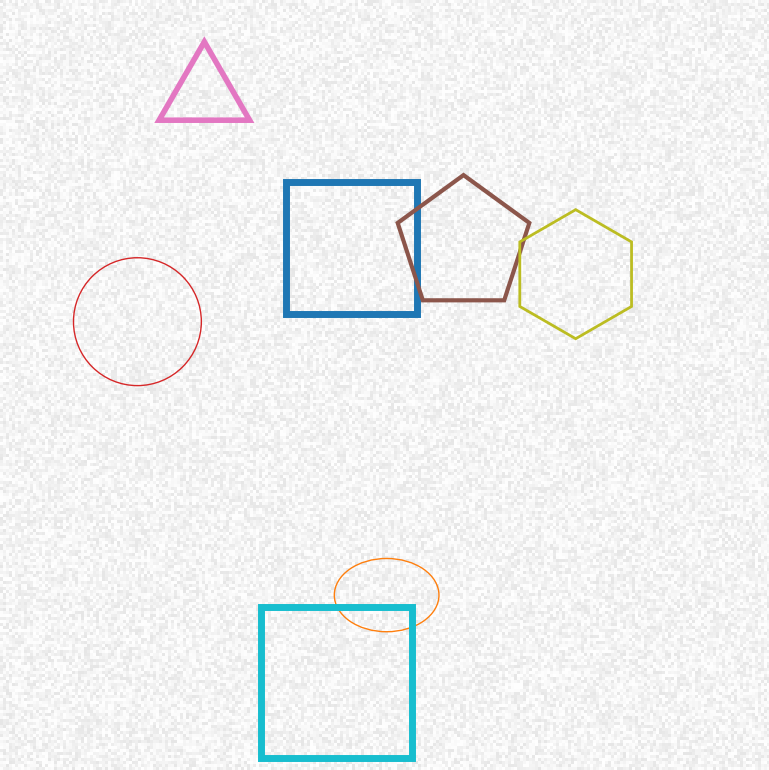[{"shape": "square", "thickness": 2.5, "radius": 0.43, "center": [0.456, 0.678]}, {"shape": "oval", "thickness": 0.5, "radius": 0.34, "center": [0.502, 0.227]}, {"shape": "circle", "thickness": 0.5, "radius": 0.42, "center": [0.178, 0.582]}, {"shape": "pentagon", "thickness": 1.5, "radius": 0.45, "center": [0.602, 0.683]}, {"shape": "triangle", "thickness": 2, "radius": 0.34, "center": [0.265, 0.878]}, {"shape": "hexagon", "thickness": 1, "radius": 0.42, "center": [0.748, 0.644]}, {"shape": "square", "thickness": 2.5, "radius": 0.49, "center": [0.437, 0.114]}]